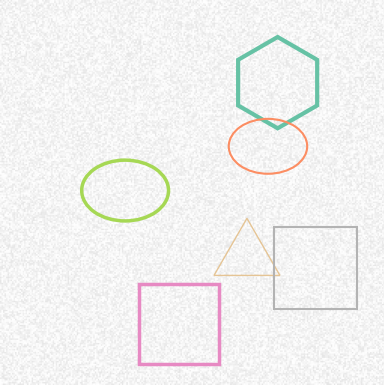[{"shape": "hexagon", "thickness": 3, "radius": 0.59, "center": [0.721, 0.785]}, {"shape": "oval", "thickness": 1.5, "radius": 0.51, "center": [0.696, 0.62]}, {"shape": "square", "thickness": 2.5, "radius": 0.52, "center": [0.465, 0.159]}, {"shape": "oval", "thickness": 2.5, "radius": 0.56, "center": [0.325, 0.505]}, {"shape": "triangle", "thickness": 1, "radius": 0.49, "center": [0.641, 0.334]}, {"shape": "square", "thickness": 1.5, "radius": 0.54, "center": [0.819, 0.304]}]